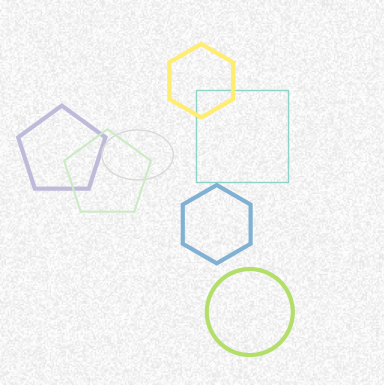[{"shape": "square", "thickness": 1, "radius": 0.6, "center": [0.628, 0.647]}, {"shape": "pentagon", "thickness": 3, "radius": 0.6, "center": [0.161, 0.606]}, {"shape": "hexagon", "thickness": 3, "radius": 0.51, "center": [0.563, 0.418]}, {"shape": "circle", "thickness": 3, "radius": 0.56, "center": [0.649, 0.189]}, {"shape": "oval", "thickness": 1, "radius": 0.46, "center": [0.357, 0.597]}, {"shape": "pentagon", "thickness": 1.5, "radius": 0.59, "center": [0.279, 0.546]}, {"shape": "hexagon", "thickness": 3, "radius": 0.48, "center": [0.523, 0.79]}]